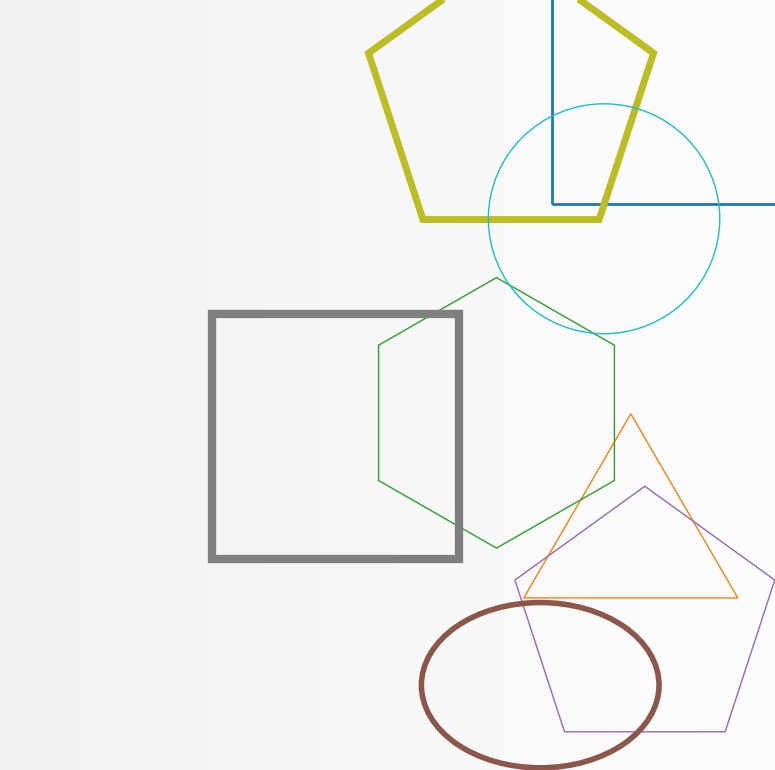[{"shape": "square", "thickness": 1, "radius": 0.79, "center": [0.87, 0.894]}, {"shape": "triangle", "thickness": 0.5, "radius": 0.8, "center": [0.814, 0.303]}, {"shape": "hexagon", "thickness": 0.5, "radius": 0.88, "center": [0.641, 0.464]}, {"shape": "pentagon", "thickness": 0.5, "radius": 0.88, "center": [0.832, 0.192]}, {"shape": "oval", "thickness": 2, "radius": 0.77, "center": [0.697, 0.11]}, {"shape": "square", "thickness": 3, "radius": 0.8, "center": [0.433, 0.433]}, {"shape": "pentagon", "thickness": 2.5, "radius": 0.97, "center": [0.659, 0.871]}, {"shape": "circle", "thickness": 0.5, "radius": 0.75, "center": [0.779, 0.716]}]